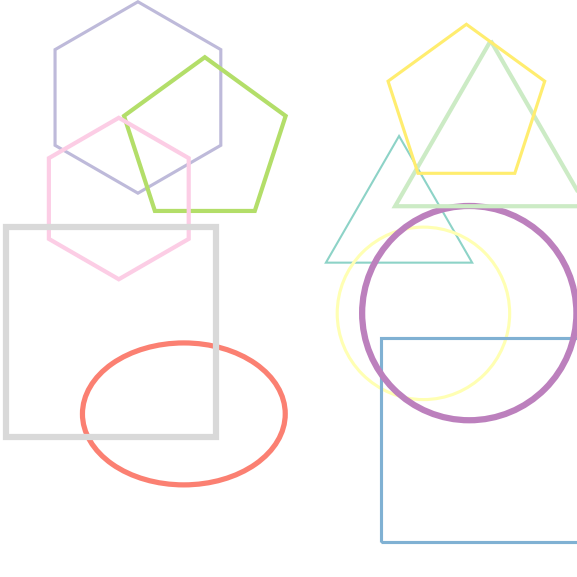[{"shape": "triangle", "thickness": 1, "radius": 0.73, "center": [0.691, 0.617]}, {"shape": "circle", "thickness": 1.5, "radius": 0.75, "center": [0.733, 0.457]}, {"shape": "hexagon", "thickness": 1.5, "radius": 0.83, "center": [0.239, 0.83]}, {"shape": "oval", "thickness": 2.5, "radius": 0.88, "center": [0.318, 0.282]}, {"shape": "square", "thickness": 1.5, "radius": 0.89, "center": [0.837, 0.237]}, {"shape": "pentagon", "thickness": 2, "radius": 0.74, "center": [0.355, 0.753]}, {"shape": "hexagon", "thickness": 2, "radius": 0.7, "center": [0.206, 0.655]}, {"shape": "square", "thickness": 3, "radius": 0.91, "center": [0.192, 0.424]}, {"shape": "circle", "thickness": 3, "radius": 0.93, "center": [0.813, 0.457]}, {"shape": "triangle", "thickness": 2, "radius": 0.96, "center": [0.85, 0.738]}, {"shape": "pentagon", "thickness": 1.5, "radius": 0.71, "center": [0.808, 0.814]}]